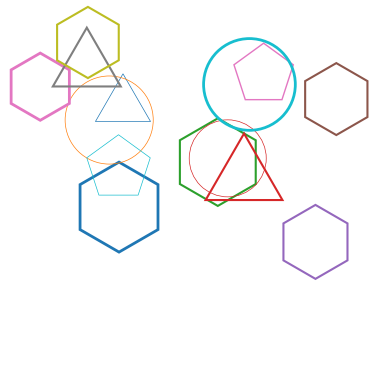[{"shape": "hexagon", "thickness": 2, "radius": 0.58, "center": [0.309, 0.462]}, {"shape": "triangle", "thickness": 0.5, "radius": 0.41, "center": [0.319, 0.726]}, {"shape": "circle", "thickness": 0.5, "radius": 0.57, "center": [0.284, 0.688]}, {"shape": "hexagon", "thickness": 1.5, "radius": 0.57, "center": [0.566, 0.579]}, {"shape": "triangle", "thickness": 1.5, "radius": 0.58, "center": [0.634, 0.538]}, {"shape": "circle", "thickness": 0.5, "radius": 0.5, "center": [0.592, 0.589]}, {"shape": "hexagon", "thickness": 1.5, "radius": 0.48, "center": [0.819, 0.372]}, {"shape": "hexagon", "thickness": 1.5, "radius": 0.47, "center": [0.874, 0.743]}, {"shape": "hexagon", "thickness": 2, "radius": 0.44, "center": [0.105, 0.775]}, {"shape": "pentagon", "thickness": 1, "radius": 0.41, "center": [0.685, 0.807]}, {"shape": "triangle", "thickness": 1.5, "radius": 0.51, "center": [0.225, 0.826]}, {"shape": "hexagon", "thickness": 1.5, "radius": 0.46, "center": [0.228, 0.89]}, {"shape": "circle", "thickness": 2, "radius": 0.6, "center": [0.648, 0.781]}, {"shape": "pentagon", "thickness": 0.5, "radius": 0.43, "center": [0.308, 0.563]}]